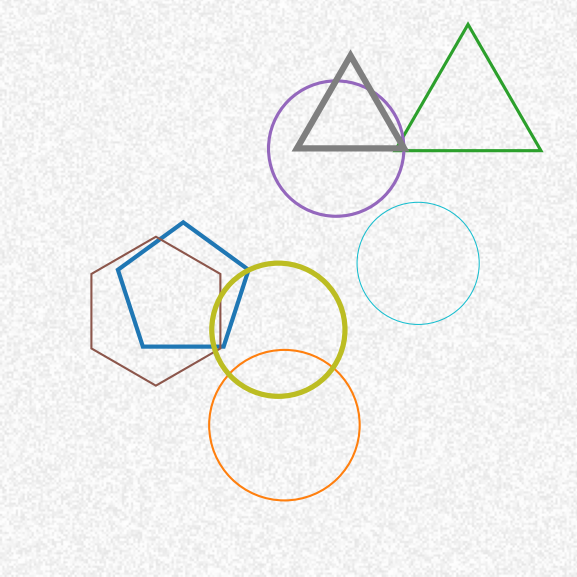[{"shape": "pentagon", "thickness": 2, "radius": 0.59, "center": [0.317, 0.495]}, {"shape": "circle", "thickness": 1, "radius": 0.65, "center": [0.492, 0.263]}, {"shape": "triangle", "thickness": 1.5, "radius": 0.73, "center": [0.81, 0.811]}, {"shape": "circle", "thickness": 1.5, "radius": 0.59, "center": [0.582, 0.742]}, {"shape": "hexagon", "thickness": 1, "radius": 0.64, "center": [0.27, 0.46]}, {"shape": "triangle", "thickness": 3, "radius": 0.54, "center": [0.607, 0.796]}, {"shape": "circle", "thickness": 2.5, "radius": 0.58, "center": [0.482, 0.428]}, {"shape": "circle", "thickness": 0.5, "radius": 0.53, "center": [0.724, 0.543]}]